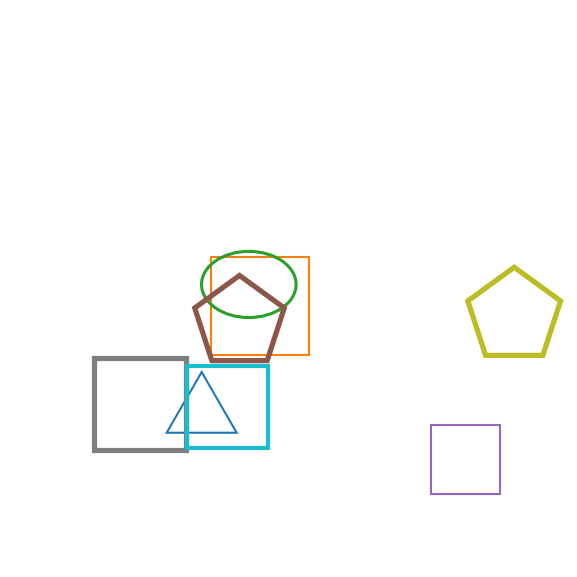[{"shape": "triangle", "thickness": 1, "radius": 0.35, "center": [0.349, 0.285]}, {"shape": "square", "thickness": 1, "radius": 0.42, "center": [0.45, 0.47]}, {"shape": "oval", "thickness": 1.5, "radius": 0.41, "center": [0.431, 0.507]}, {"shape": "square", "thickness": 1, "radius": 0.3, "center": [0.807, 0.204]}, {"shape": "pentagon", "thickness": 2.5, "radius": 0.41, "center": [0.415, 0.441]}, {"shape": "square", "thickness": 2.5, "radius": 0.4, "center": [0.242, 0.3]}, {"shape": "pentagon", "thickness": 2.5, "radius": 0.42, "center": [0.89, 0.452]}, {"shape": "square", "thickness": 2, "radius": 0.35, "center": [0.394, 0.294]}]